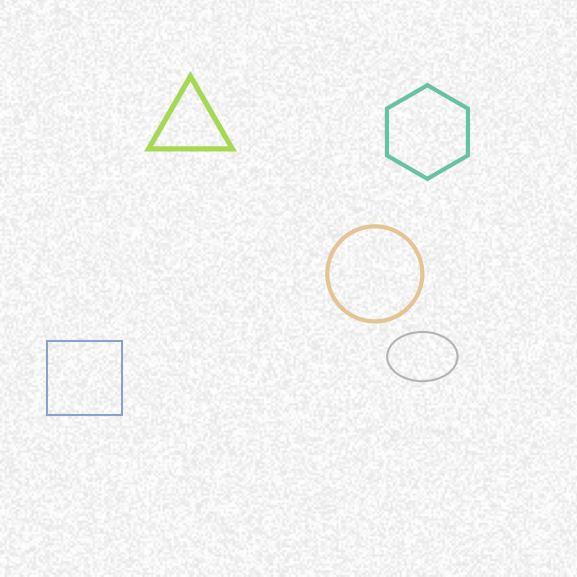[{"shape": "hexagon", "thickness": 2, "radius": 0.41, "center": [0.74, 0.771]}, {"shape": "square", "thickness": 1, "radius": 0.32, "center": [0.146, 0.344]}, {"shape": "triangle", "thickness": 2.5, "radius": 0.42, "center": [0.33, 0.783]}, {"shape": "circle", "thickness": 2, "radius": 0.41, "center": [0.649, 0.525]}, {"shape": "oval", "thickness": 1, "radius": 0.3, "center": [0.731, 0.382]}]